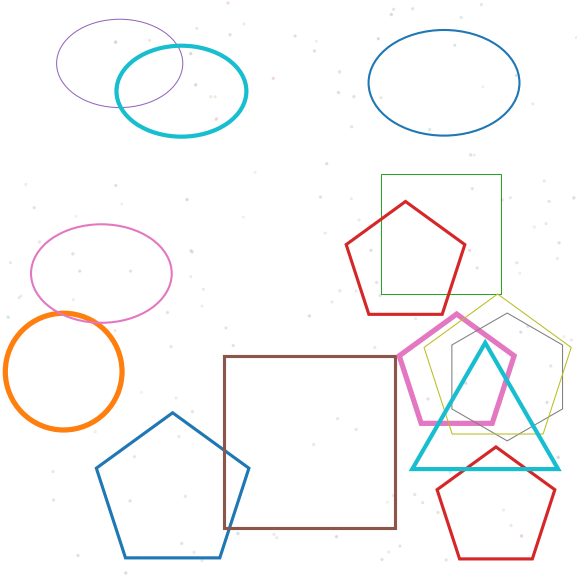[{"shape": "oval", "thickness": 1, "radius": 0.65, "center": [0.769, 0.856]}, {"shape": "pentagon", "thickness": 1.5, "radius": 0.69, "center": [0.299, 0.145]}, {"shape": "circle", "thickness": 2.5, "radius": 0.51, "center": [0.11, 0.356]}, {"shape": "square", "thickness": 0.5, "radius": 0.52, "center": [0.763, 0.594]}, {"shape": "pentagon", "thickness": 1.5, "radius": 0.54, "center": [0.859, 0.118]}, {"shape": "pentagon", "thickness": 1.5, "radius": 0.54, "center": [0.702, 0.542]}, {"shape": "oval", "thickness": 0.5, "radius": 0.55, "center": [0.207, 0.889]}, {"shape": "square", "thickness": 1.5, "radius": 0.74, "center": [0.536, 0.233]}, {"shape": "oval", "thickness": 1, "radius": 0.61, "center": [0.176, 0.525]}, {"shape": "pentagon", "thickness": 2.5, "radius": 0.52, "center": [0.791, 0.351]}, {"shape": "hexagon", "thickness": 0.5, "radius": 0.55, "center": [0.878, 0.346]}, {"shape": "pentagon", "thickness": 0.5, "radius": 0.67, "center": [0.862, 0.356]}, {"shape": "oval", "thickness": 2, "radius": 0.56, "center": [0.314, 0.841]}, {"shape": "triangle", "thickness": 2, "radius": 0.73, "center": [0.84, 0.26]}]